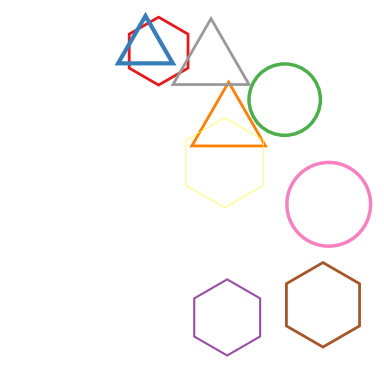[{"shape": "hexagon", "thickness": 2, "radius": 0.44, "center": [0.412, 0.867]}, {"shape": "triangle", "thickness": 3, "radius": 0.41, "center": [0.378, 0.876]}, {"shape": "circle", "thickness": 2.5, "radius": 0.46, "center": [0.739, 0.741]}, {"shape": "hexagon", "thickness": 1.5, "radius": 0.49, "center": [0.59, 0.175]}, {"shape": "triangle", "thickness": 2, "radius": 0.55, "center": [0.594, 0.676]}, {"shape": "hexagon", "thickness": 0.5, "radius": 0.58, "center": [0.584, 0.577]}, {"shape": "hexagon", "thickness": 2, "radius": 0.55, "center": [0.839, 0.208]}, {"shape": "circle", "thickness": 2.5, "radius": 0.54, "center": [0.854, 0.469]}, {"shape": "triangle", "thickness": 2, "radius": 0.57, "center": [0.548, 0.837]}]